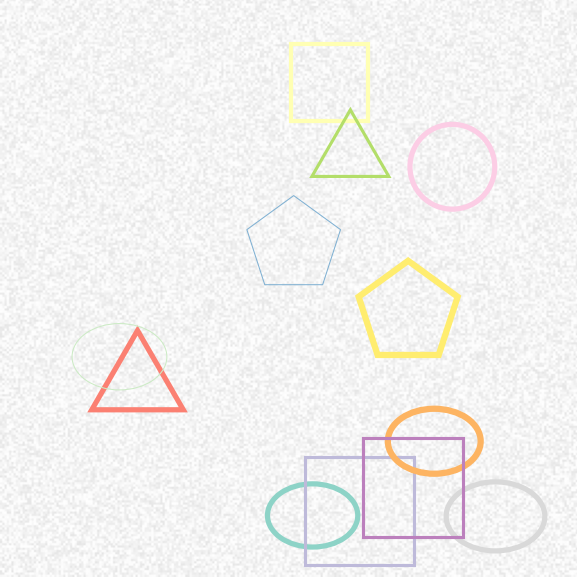[{"shape": "oval", "thickness": 2.5, "radius": 0.39, "center": [0.541, 0.107]}, {"shape": "square", "thickness": 2, "radius": 0.34, "center": [0.571, 0.856]}, {"shape": "square", "thickness": 1.5, "radius": 0.47, "center": [0.622, 0.114]}, {"shape": "triangle", "thickness": 2.5, "radius": 0.46, "center": [0.238, 0.335]}, {"shape": "pentagon", "thickness": 0.5, "radius": 0.43, "center": [0.509, 0.575]}, {"shape": "oval", "thickness": 3, "radius": 0.4, "center": [0.752, 0.235]}, {"shape": "triangle", "thickness": 1.5, "radius": 0.38, "center": [0.607, 0.732]}, {"shape": "circle", "thickness": 2.5, "radius": 0.37, "center": [0.783, 0.71]}, {"shape": "oval", "thickness": 2.5, "radius": 0.43, "center": [0.858, 0.105]}, {"shape": "square", "thickness": 1.5, "radius": 0.43, "center": [0.715, 0.155]}, {"shape": "oval", "thickness": 0.5, "radius": 0.41, "center": [0.207, 0.381]}, {"shape": "pentagon", "thickness": 3, "radius": 0.45, "center": [0.707, 0.457]}]